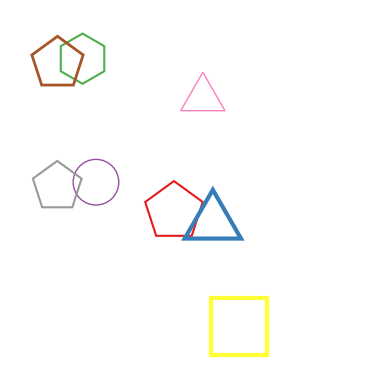[{"shape": "pentagon", "thickness": 1.5, "radius": 0.39, "center": [0.452, 0.451]}, {"shape": "triangle", "thickness": 3, "radius": 0.42, "center": [0.553, 0.423]}, {"shape": "hexagon", "thickness": 1.5, "radius": 0.33, "center": [0.214, 0.848]}, {"shape": "circle", "thickness": 1, "radius": 0.3, "center": [0.249, 0.527]}, {"shape": "square", "thickness": 3, "radius": 0.37, "center": [0.621, 0.153]}, {"shape": "pentagon", "thickness": 2, "radius": 0.35, "center": [0.149, 0.836]}, {"shape": "triangle", "thickness": 1, "radius": 0.33, "center": [0.527, 0.746]}, {"shape": "pentagon", "thickness": 1.5, "radius": 0.33, "center": [0.149, 0.515]}]